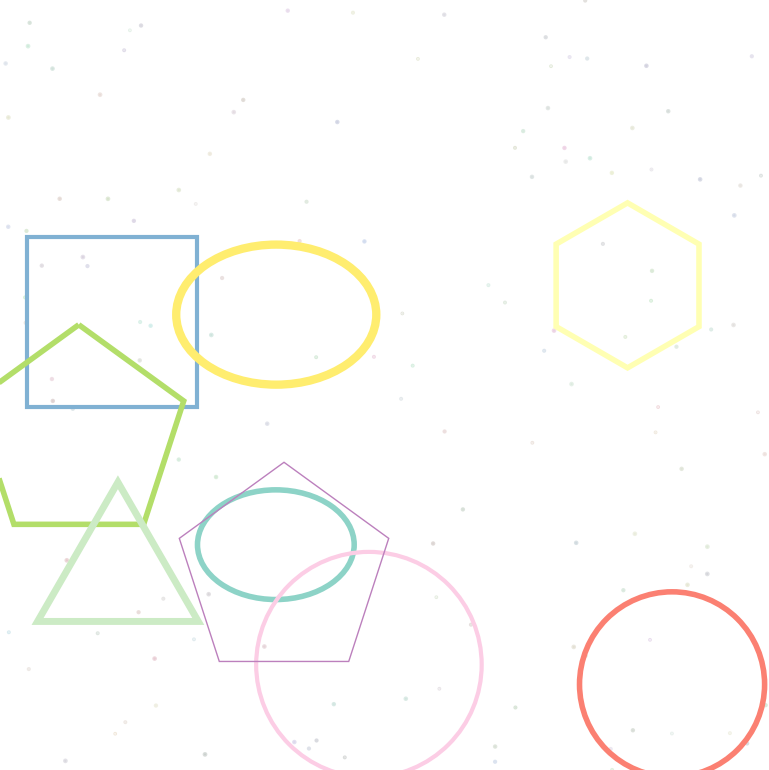[{"shape": "oval", "thickness": 2, "radius": 0.51, "center": [0.358, 0.293]}, {"shape": "hexagon", "thickness": 2, "radius": 0.54, "center": [0.815, 0.629]}, {"shape": "circle", "thickness": 2, "radius": 0.6, "center": [0.873, 0.111]}, {"shape": "square", "thickness": 1.5, "radius": 0.55, "center": [0.146, 0.582]}, {"shape": "pentagon", "thickness": 2, "radius": 0.72, "center": [0.102, 0.435]}, {"shape": "circle", "thickness": 1.5, "radius": 0.73, "center": [0.479, 0.137]}, {"shape": "pentagon", "thickness": 0.5, "radius": 0.71, "center": [0.369, 0.257]}, {"shape": "triangle", "thickness": 2.5, "radius": 0.6, "center": [0.153, 0.253]}, {"shape": "oval", "thickness": 3, "radius": 0.65, "center": [0.359, 0.591]}]